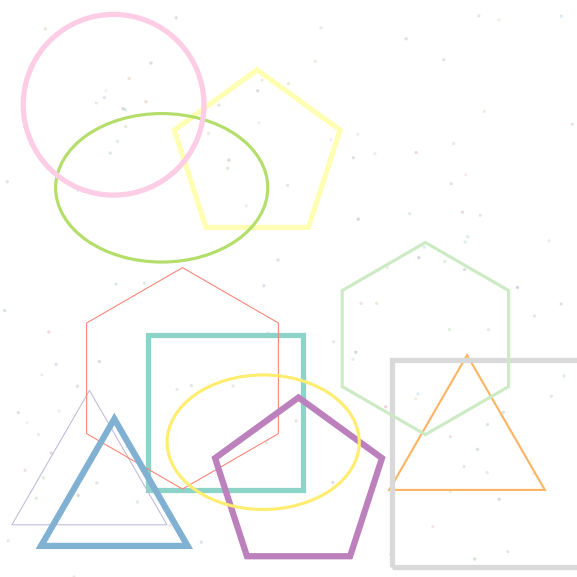[{"shape": "square", "thickness": 2.5, "radius": 0.67, "center": [0.391, 0.285]}, {"shape": "pentagon", "thickness": 2.5, "radius": 0.75, "center": [0.445, 0.727]}, {"shape": "triangle", "thickness": 0.5, "radius": 0.78, "center": [0.155, 0.168]}, {"shape": "hexagon", "thickness": 0.5, "radius": 0.96, "center": [0.316, 0.344]}, {"shape": "triangle", "thickness": 3, "radius": 0.73, "center": [0.198, 0.127]}, {"shape": "triangle", "thickness": 1, "radius": 0.78, "center": [0.809, 0.229]}, {"shape": "oval", "thickness": 1.5, "radius": 0.92, "center": [0.28, 0.674]}, {"shape": "circle", "thickness": 2.5, "radius": 0.78, "center": [0.197, 0.818]}, {"shape": "square", "thickness": 2.5, "radius": 0.9, "center": [0.857, 0.196]}, {"shape": "pentagon", "thickness": 3, "radius": 0.76, "center": [0.517, 0.159]}, {"shape": "hexagon", "thickness": 1.5, "radius": 0.83, "center": [0.737, 0.413]}, {"shape": "oval", "thickness": 1.5, "radius": 0.83, "center": [0.456, 0.233]}]